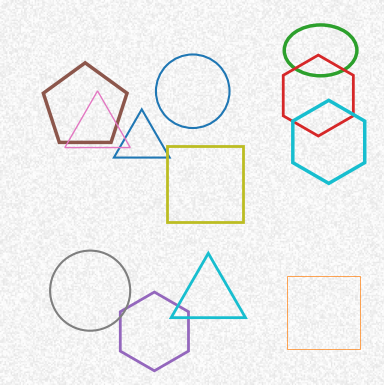[{"shape": "circle", "thickness": 1.5, "radius": 0.48, "center": [0.501, 0.763]}, {"shape": "triangle", "thickness": 1.5, "radius": 0.42, "center": [0.368, 0.632]}, {"shape": "square", "thickness": 0.5, "radius": 0.48, "center": [0.84, 0.189]}, {"shape": "oval", "thickness": 2.5, "radius": 0.47, "center": [0.833, 0.869]}, {"shape": "hexagon", "thickness": 2, "radius": 0.53, "center": [0.827, 0.752]}, {"shape": "hexagon", "thickness": 2, "radius": 0.51, "center": [0.401, 0.139]}, {"shape": "pentagon", "thickness": 2.5, "radius": 0.57, "center": [0.221, 0.723]}, {"shape": "triangle", "thickness": 1, "radius": 0.49, "center": [0.253, 0.666]}, {"shape": "circle", "thickness": 1.5, "radius": 0.52, "center": [0.234, 0.245]}, {"shape": "square", "thickness": 2, "radius": 0.49, "center": [0.532, 0.521]}, {"shape": "triangle", "thickness": 2, "radius": 0.56, "center": [0.541, 0.231]}, {"shape": "hexagon", "thickness": 2.5, "radius": 0.54, "center": [0.854, 0.632]}]